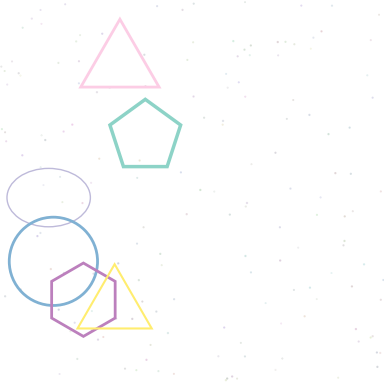[{"shape": "pentagon", "thickness": 2.5, "radius": 0.48, "center": [0.377, 0.645]}, {"shape": "oval", "thickness": 1, "radius": 0.54, "center": [0.126, 0.487]}, {"shape": "circle", "thickness": 2, "radius": 0.57, "center": [0.139, 0.321]}, {"shape": "triangle", "thickness": 2, "radius": 0.59, "center": [0.311, 0.833]}, {"shape": "hexagon", "thickness": 2, "radius": 0.48, "center": [0.217, 0.222]}, {"shape": "triangle", "thickness": 1.5, "radius": 0.56, "center": [0.298, 0.202]}]